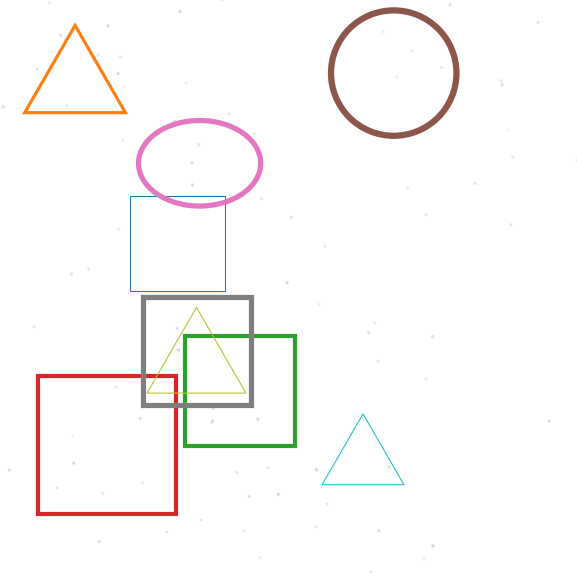[{"shape": "square", "thickness": 0.5, "radius": 0.41, "center": [0.308, 0.577]}, {"shape": "triangle", "thickness": 1.5, "radius": 0.5, "center": [0.13, 0.854]}, {"shape": "square", "thickness": 2, "radius": 0.47, "center": [0.415, 0.322]}, {"shape": "square", "thickness": 2, "radius": 0.6, "center": [0.186, 0.229]}, {"shape": "circle", "thickness": 3, "radius": 0.54, "center": [0.682, 0.873]}, {"shape": "oval", "thickness": 2.5, "radius": 0.53, "center": [0.346, 0.716]}, {"shape": "square", "thickness": 2.5, "radius": 0.47, "center": [0.34, 0.392]}, {"shape": "triangle", "thickness": 0.5, "radius": 0.49, "center": [0.34, 0.368]}, {"shape": "triangle", "thickness": 0.5, "radius": 0.41, "center": [0.629, 0.201]}]